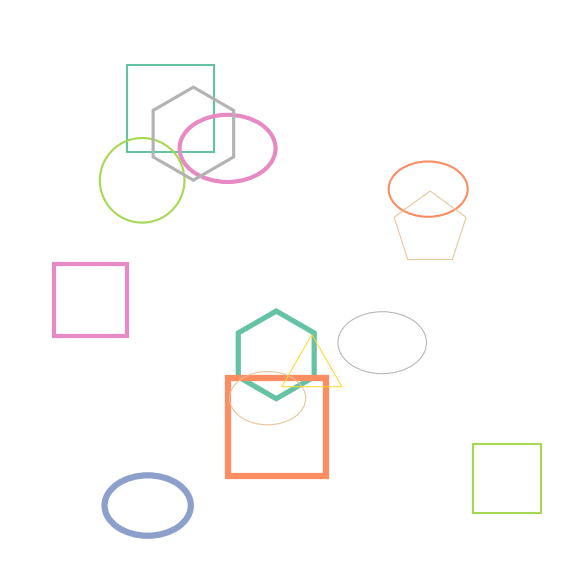[{"shape": "square", "thickness": 1, "radius": 0.38, "center": [0.296, 0.811]}, {"shape": "hexagon", "thickness": 2.5, "radius": 0.38, "center": [0.478, 0.385]}, {"shape": "square", "thickness": 3, "radius": 0.42, "center": [0.48, 0.26]}, {"shape": "oval", "thickness": 1, "radius": 0.34, "center": [0.741, 0.672]}, {"shape": "oval", "thickness": 3, "radius": 0.37, "center": [0.256, 0.124]}, {"shape": "square", "thickness": 2, "radius": 0.31, "center": [0.157, 0.479]}, {"shape": "oval", "thickness": 2, "radius": 0.42, "center": [0.394, 0.742]}, {"shape": "circle", "thickness": 1, "radius": 0.37, "center": [0.246, 0.687]}, {"shape": "square", "thickness": 1, "radius": 0.3, "center": [0.878, 0.171]}, {"shape": "triangle", "thickness": 0.5, "radius": 0.3, "center": [0.54, 0.36]}, {"shape": "pentagon", "thickness": 0.5, "radius": 0.33, "center": [0.745, 0.603]}, {"shape": "oval", "thickness": 0.5, "radius": 0.33, "center": [0.463, 0.31]}, {"shape": "hexagon", "thickness": 1.5, "radius": 0.4, "center": [0.335, 0.768]}, {"shape": "oval", "thickness": 0.5, "radius": 0.38, "center": [0.662, 0.406]}]